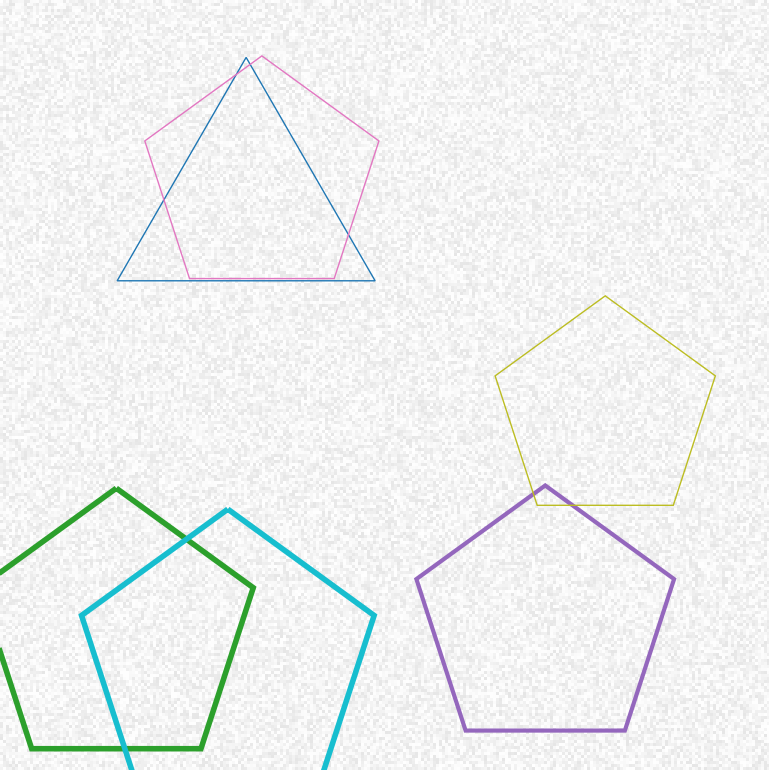[{"shape": "triangle", "thickness": 0.5, "radius": 0.97, "center": [0.32, 0.732]}, {"shape": "pentagon", "thickness": 2, "radius": 0.94, "center": [0.151, 0.179]}, {"shape": "pentagon", "thickness": 1.5, "radius": 0.88, "center": [0.708, 0.194]}, {"shape": "pentagon", "thickness": 0.5, "radius": 0.8, "center": [0.34, 0.768]}, {"shape": "pentagon", "thickness": 0.5, "radius": 0.75, "center": [0.786, 0.465]}, {"shape": "pentagon", "thickness": 2, "radius": 1.0, "center": [0.296, 0.139]}]